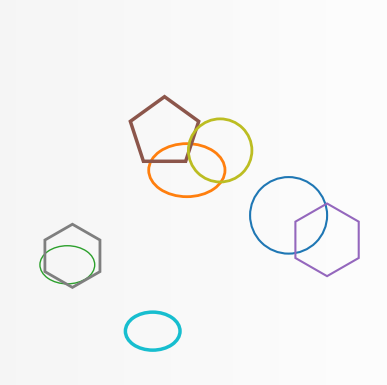[{"shape": "circle", "thickness": 1.5, "radius": 0.5, "center": [0.745, 0.441]}, {"shape": "oval", "thickness": 2, "radius": 0.49, "center": [0.482, 0.558]}, {"shape": "oval", "thickness": 1, "radius": 0.35, "center": [0.174, 0.312]}, {"shape": "hexagon", "thickness": 1.5, "radius": 0.47, "center": [0.844, 0.377]}, {"shape": "pentagon", "thickness": 2.5, "radius": 0.46, "center": [0.425, 0.656]}, {"shape": "hexagon", "thickness": 2, "radius": 0.41, "center": [0.187, 0.336]}, {"shape": "circle", "thickness": 2, "radius": 0.41, "center": [0.568, 0.609]}, {"shape": "oval", "thickness": 2.5, "radius": 0.35, "center": [0.394, 0.14]}]